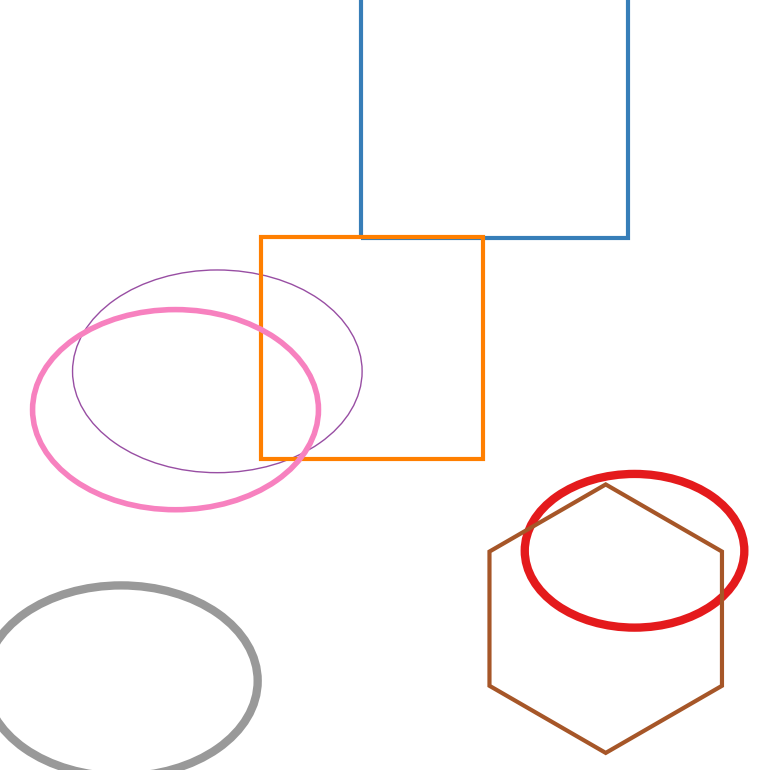[{"shape": "oval", "thickness": 3, "radius": 0.71, "center": [0.824, 0.285]}, {"shape": "square", "thickness": 1.5, "radius": 0.87, "center": [0.642, 0.864]}, {"shape": "oval", "thickness": 0.5, "radius": 0.94, "center": [0.282, 0.518]}, {"shape": "square", "thickness": 1.5, "radius": 0.72, "center": [0.483, 0.548]}, {"shape": "hexagon", "thickness": 1.5, "radius": 0.87, "center": [0.787, 0.197]}, {"shape": "oval", "thickness": 2, "radius": 0.93, "center": [0.228, 0.468]}, {"shape": "oval", "thickness": 3, "radius": 0.89, "center": [0.157, 0.116]}]